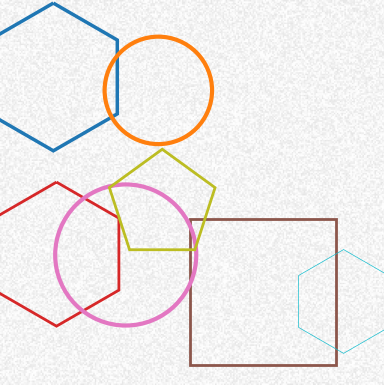[{"shape": "hexagon", "thickness": 2.5, "radius": 0.96, "center": [0.139, 0.8]}, {"shape": "circle", "thickness": 3, "radius": 0.7, "center": [0.411, 0.765]}, {"shape": "hexagon", "thickness": 2, "radius": 0.94, "center": [0.147, 0.34]}, {"shape": "square", "thickness": 2, "radius": 0.95, "center": [0.682, 0.241]}, {"shape": "circle", "thickness": 3, "radius": 0.92, "center": [0.327, 0.338]}, {"shape": "pentagon", "thickness": 2, "radius": 0.72, "center": [0.421, 0.468]}, {"shape": "hexagon", "thickness": 0.5, "radius": 0.67, "center": [0.892, 0.217]}]